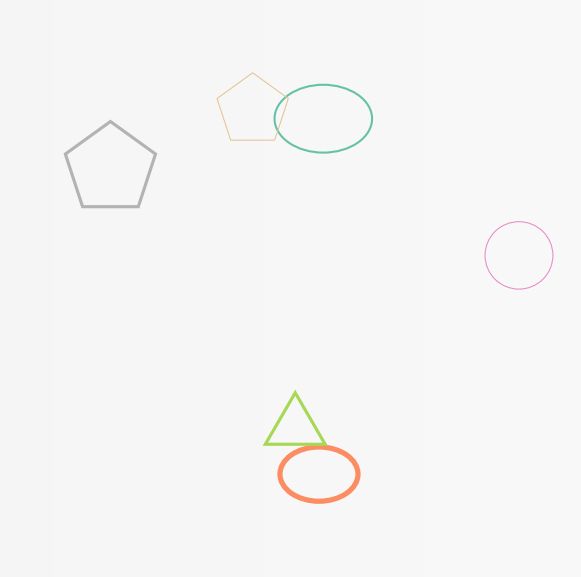[{"shape": "oval", "thickness": 1, "radius": 0.42, "center": [0.556, 0.794]}, {"shape": "oval", "thickness": 2.5, "radius": 0.34, "center": [0.549, 0.178]}, {"shape": "circle", "thickness": 0.5, "radius": 0.29, "center": [0.893, 0.557]}, {"shape": "triangle", "thickness": 1.5, "radius": 0.3, "center": [0.508, 0.26]}, {"shape": "pentagon", "thickness": 0.5, "radius": 0.32, "center": [0.435, 0.809]}, {"shape": "pentagon", "thickness": 1.5, "radius": 0.41, "center": [0.19, 0.707]}]